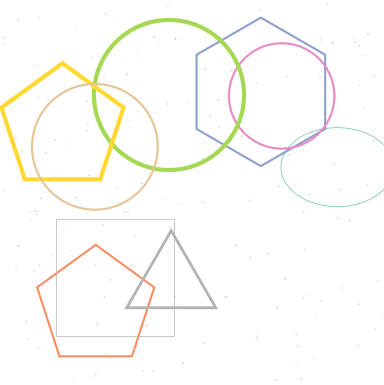[{"shape": "oval", "thickness": 0.5, "radius": 0.73, "center": [0.876, 0.566]}, {"shape": "pentagon", "thickness": 1.5, "radius": 0.8, "center": [0.249, 0.204]}, {"shape": "hexagon", "thickness": 1.5, "radius": 0.96, "center": [0.678, 0.761]}, {"shape": "circle", "thickness": 1.5, "radius": 0.68, "center": [0.732, 0.751]}, {"shape": "circle", "thickness": 3, "radius": 0.97, "center": [0.439, 0.753]}, {"shape": "pentagon", "thickness": 3, "radius": 0.83, "center": [0.162, 0.669]}, {"shape": "circle", "thickness": 1.5, "radius": 0.82, "center": [0.246, 0.619]}, {"shape": "triangle", "thickness": 2, "radius": 0.67, "center": [0.445, 0.267]}, {"shape": "square", "thickness": 0.5, "radius": 0.76, "center": [0.299, 0.28]}]